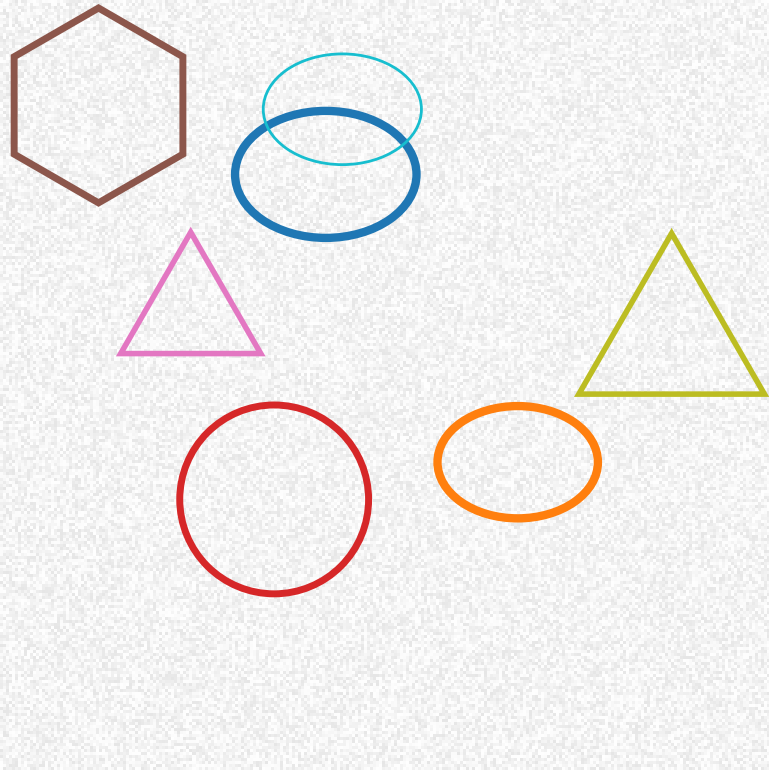[{"shape": "oval", "thickness": 3, "radius": 0.59, "center": [0.423, 0.774]}, {"shape": "oval", "thickness": 3, "radius": 0.52, "center": [0.672, 0.4]}, {"shape": "circle", "thickness": 2.5, "radius": 0.61, "center": [0.356, 0.351]}, {"shape": "hexagon", "thickness": 2.5, "radius": 0.63, "center": [0.128, 0.863]}, {"shape": "triangle", "thickness": 2, "radius": 0.53, "center": [0.248, 0.593]}, {"shape": "triangle", "thickness": 2, "radius": 0.7, "center": [0.872, 0.558]}, {"shape": "oval", "thickness": 1, "radius": 0.51, "center": [0.445, 0.858]}]